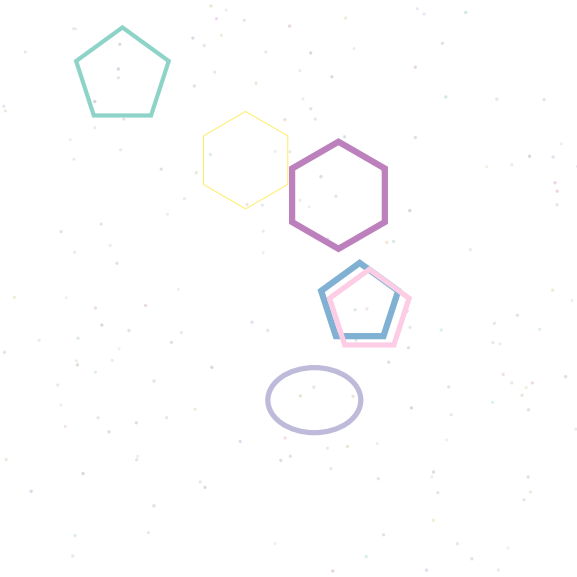[{"shape": "pentagon", "thickness": 2, "radius": 0.42, "center": [0.212, 0.867]}, {"shape": "oval", "thickness": 2.5, "radius": 0.4, "center": [0.544, 0.306]}, {"shape": "pentagon", "thickness": 3, "radius": 0.35, "center": [0.623, 0.474]}, {"shape": "pentagon", "thickness": 2.5, "radius": 0.36, "center": [0.64, 0.46]}, {"shape": "hexagon", "thickness": 3, "radius": 0.46, "center": [0.586, 0.661]}, {"shape": "hexagon", "thickness": 0.5, "radius": 0.42, "center": [0.425, 0.722]}]